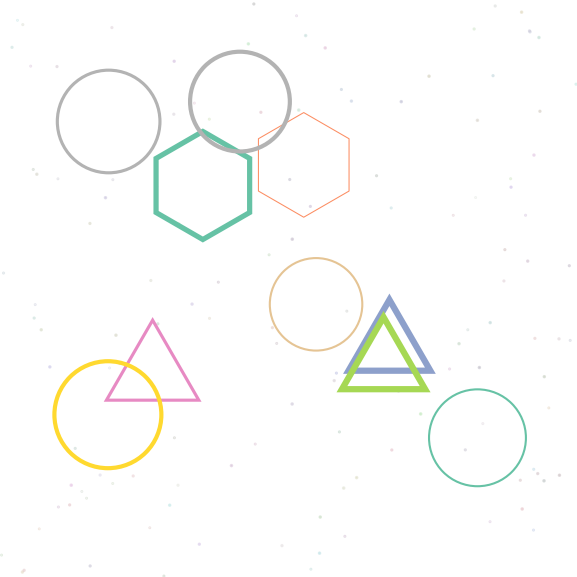[{"shape": "hexagon", "thickness": 2.5, "radius": 0.47, "center": [0.351, 0.678]}, {"shape": "circle", "thickness": 1, "radius": 0.42, "center": [0.827, 0.241]}, {"shape": "hexagon", "thickness": 0.5, "radius": 0.45, "center": [0.526, 0.714]}, {"shape": "triangle", "thickness": 3, "radius": 0.41, "center": [0.674, 0.398]}, {"shape": "triangle", "thickness": 1.5, "radius": 0.46, "center": [0.264, 0.352]}, {"shape": "triangle", "thickness": 3, "radius": 0.42, "center": [0.664, 0.367]}, {"shape": "circle", "thickness": 2, "radius": 0.46, "center": [0.187, 0.281]}, {"shape": "circle", "thickness": 1, "radius": 0.4, "center": [0.547, 0.472]}, {"shape": "circle", "thickness": 1.5, "radius": 0.44, "center": [0.188, 0.789]}, {"shape": "circle", "thickness": 2, "radius": 0.43, "center": [0.416, 0.823]}]